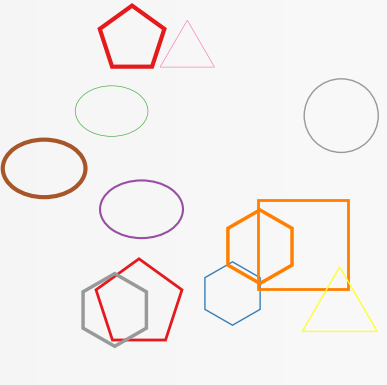[{"shape": "pentagon", "thickness": 3, "radius": 0.44, "center": [0.341, 0.898]}, {"shape": "pentagon", "thickness": 2, "radius": 0.58, "center": [0.359, 0.211]}, {"shape": "hexagon", "thickness": 1, "radius": 0.41, "center": [0.6, 0.238]}, {"shape": "oval", "thickness": 0.5, "radius": 0.47, "center": [0.288, 0.711]}, {"shape": "oval", "thickness": 1.5, "radius": 0.54, "center": [0.365, 0.456]}, {"shape": "hexagon", "thickness": 2.5, "radius": 0.48, "center": [0.671, 0.359]}, {"shape": "square", "thickness": 2, "radius": 0.58, "center": [0.782, 0.365]}, {"shape": "triangle", "thickness": 1, "radius": 0.56, "center": [0.877, 0.195]}, {"shape": "oval", "thickness": 3, "radius": 0.53, "center": [0.114, 0.563]}, {"shape": "triangle", "thickness": 0.5, "radius": 0.41, "center": [0.483, 0.866]}, {"shape": "circle", "thickness": 1, "radius": 0.48, "center": [0.881, 0.7]}, {"shape": "hexagon", "thickness": 2.5, "radius": 0.47, "center": [0.296, 0.195]}]